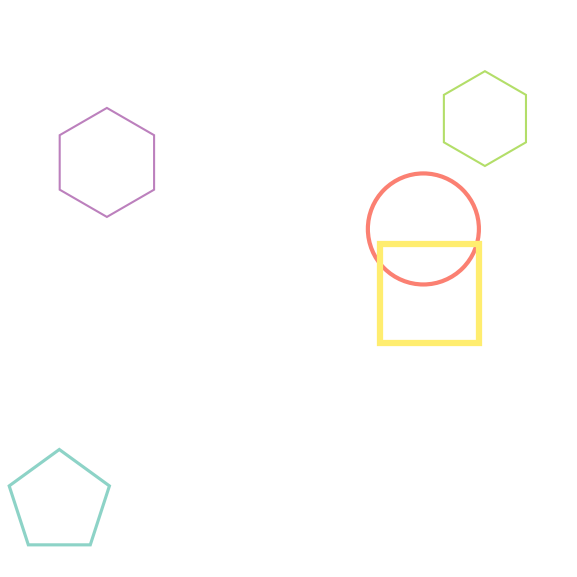[{"shape": "pentagon", "thickness": 1.5, "radius": 0.46, "center": [0.103, 0.13]}, {"shape": "circle", "thickness": 2, "radius": 0.48, "center": [0.733, 0.603]}, {"shape": "hexagon", "thickness": 1, "radius": 0.41, "center": [0.84, 0.794]}, {"shape": "hexagon", "thickness": 1, "radius": 0.47, "center": [0.185, 0.718]}, {"shape": "square", "thickness": 3, "radius": 0.43, "center": [0.744, 0.491]}]